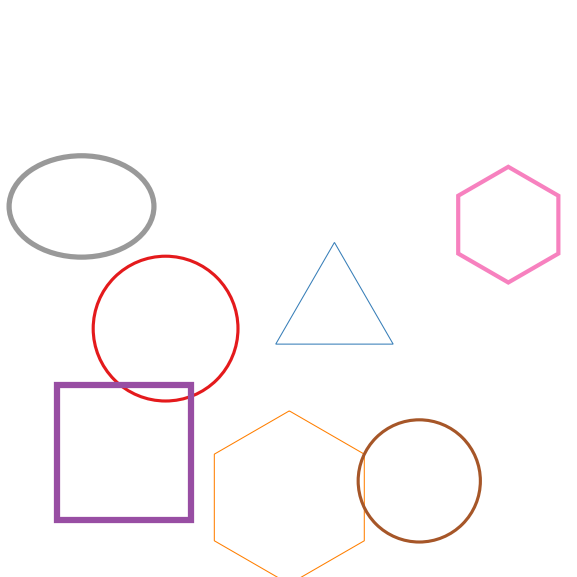[{"shape": "circle", "thickness": 1.5, "radius": 0.63, "center": [0.287, 0.43]}, {"shape": "triangle", "thickness": 0.5, "radius": 0.59, "center": [0.579, 0.462]}, {"shape": "square", "thickness": 3, "radius": 0.58, "center": [0.215, 0.216]}, {"shape": "hexagon", "thickness": 0.5, "radius": 0.75, "center": [0.501, 0.138]}, {"shape": "circle", "thickness": 1.5, "radius": 0.53, "center": [0.726, 0.166]}, {"shape": "hexagon", "thickness": 2, "radius": 0.5, "center": [0.88, 0.61]}, {"shape": "oval", "thickness": 2.5, "radius": 0.63, "center": [0.141, 0.642]}]